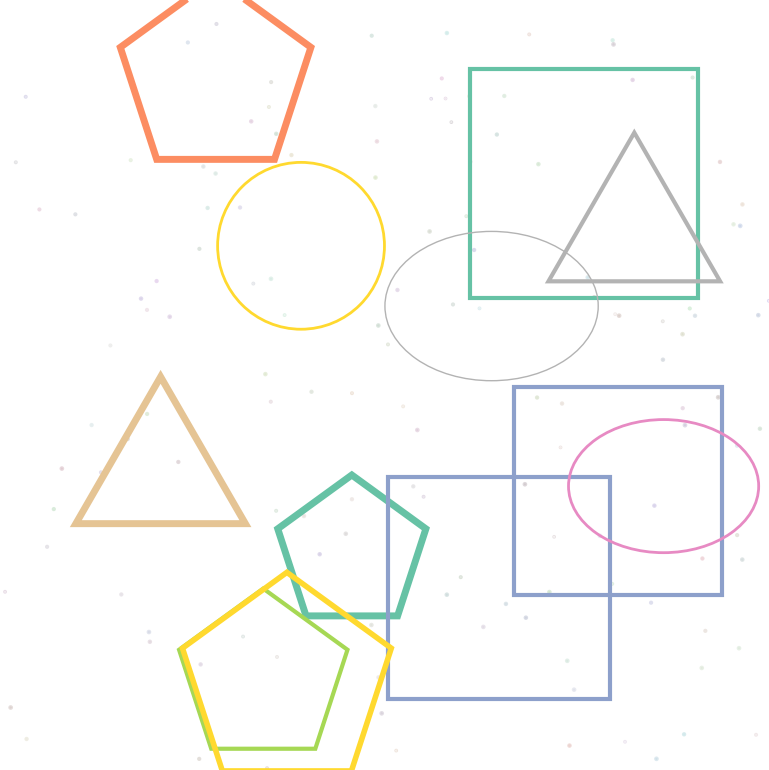[{"shape": "pentagon", "thickness": 2.5, "radius": 0.51, "center": [0.457, 0.282]}, {"shape": "square", "thickness": 1.5, "radius": 0.74, "center": [0.759, 0.761]}, {"shape": "pentagon", "thickness": 2.5, "radius": 0.65, "center": [0.28, 0.898]}, {"shape": "square", "thickness": 1.5, "radius": 0.72, "center": [0.648, 0.236]}, {"shape": "square", "thickness": 1.5, "radius": 0.68, "center": [0.802, 0.362]}, {"shape": "oval", "thickness": 1, "radius": 0.62, "center": [0.862, 0.369]}, {"shape": "pentagon", "thickness": 1.5, "radius": 0.57, "center": [0.342, 0.121]}, {"shape": "circle", "thickness": 1, "radius": 0.54, "center": [0.391, 0.681]}, {"shape": "pentagon", "thickness": 2, "radius": 0.71, "center": [0.373, 0.114]}, {"shape": "triangle", "thickness": 2.5, "radius": 0.64, "center": [0.209, 0.383]}, {"shape": "triangle", "thickness": 1.5, "radius": 0.64, "center": [0.824, 0.699]}, {"shape": "oval", "thickness": 0.5, "radius": 0.69, "center": [0.638, 0.603]}]